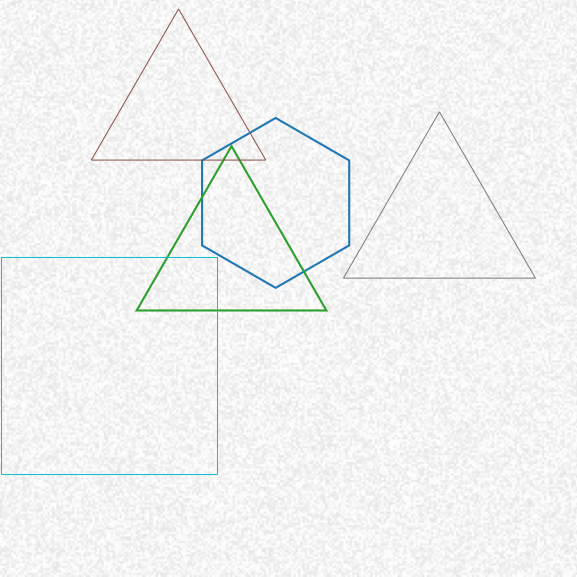[{"shape": "hexagon", "thickness": 1, "radius": 0.74, "center": [0.477, 0.648]}, {"shape": "triangle", "thickness": 1, "radius": 0.95, "center": [0.401, 0.556]}, {"shape": "triangle", "thickness": 0.5, "radius": 0.87, "center": [0.309, 0.809]}, {"shape": "triangle", "thickness": 0.5, "radius": 0.96, "center": [0.761, 0.613]}, {"shape": "square", "thickness": 0.5, "radius": 0.94, "center": [0.189, 0.366]}]